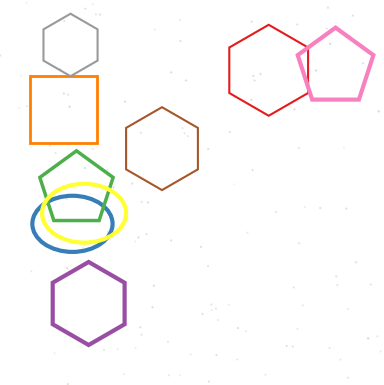[{"shape": "hexagon", "thickness": 1.5, "radius": 0.59, "center": [0.698, 0.817]}, {"shape": "oval", "thickness": 3, "radius": 0.52, "center": [0.188, 0.419]}, {"shape": "pentagon", "thickness": 2.5, "radius": 0.5, "center": [0.199, 0.508]}, {"shape": "hexagon", "thickness": 3, "radius": 0.54, "center": [0.23, 0.212]}, {"shape": "square", "thickness": 2, "radius": 0.44, "center": [0.166, 0.715]}, {"shape": "oval", "thickness": 3, "radius": 0.55, "center": [0.218, 0.446]}, {"shape": "hexagon", "thickness": 1.5, "radius": 0.54, "center": [0.421, 0.614]}, {"shape": "pentagon", "thickness": 3, "radius": 0.52, "center": [0.872, 0.825]}, {"shape": "hexagon", "thickness": 1.5, "radius": 0.41, "center": [0.183, 0.883]}]